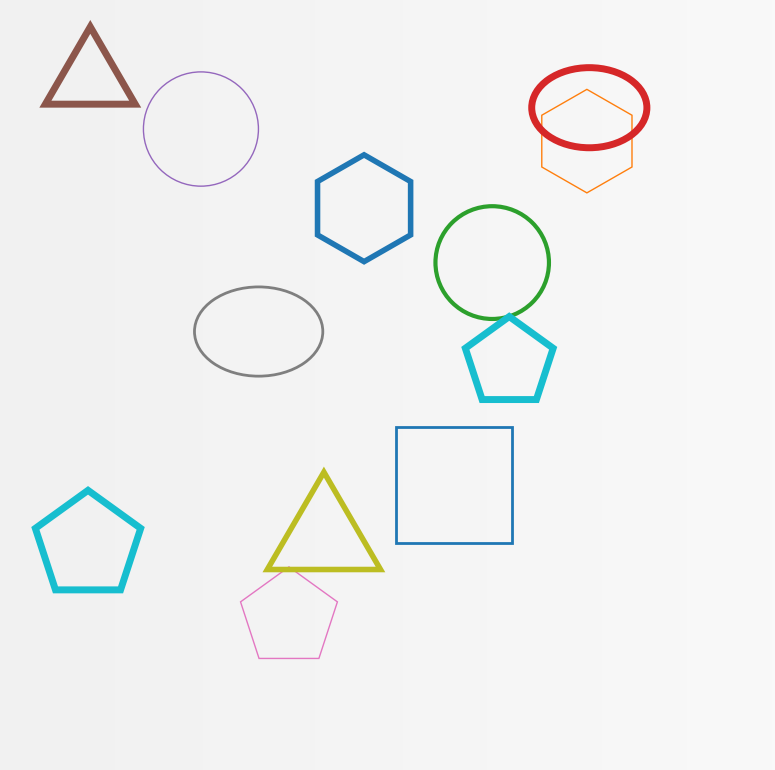[{"shape": "square", "thickness": 1, "radius": 0.37, "center": [0.586, 0.37]}, {"shape": "hexagon", "thickness": 2, "radius": 0.35, "center": [0.47, 0.73]}, {"shape": "hexagon", "thickness": 0.5, "radius": 0.34, "center": [0.757, 0.817]}, {"shape": "circle", "thickness": 1.5, "radius": 0.37, "center": [0.635, 0.659]}, {"shape": "oval", "thickness": 2.5, "radius": 0.37, "center": [0.76, 0.86]}, {"shape": "circle", "thickness": 0.5, "radius": 0.37, "center": [0.259, 0.832]}, {"shape": "triangle", "thickness": 2.5, "radius": 0.33, "center": [0.117, 0.898]}, {"shape": "pentagon", "thickness": 0.5, "radius": 0.33, "center": [0.373, 0.198]}, {"shape": "oval", "thickness": 1, "radius": 0.41, "center": [0.334, 0.569]}, {"shape": "triangle", "thickness": 2, "radius": 0.42, "center": [0.418, 0.303]}, {"shape": "pentagon", "thickness": 2.5, "radius": 0.36, "center": [0.114, 0.292]}, {"shape": "pentagon", "thickness": 2.5, "radius": 0.3, "center": [0.657, 0.529]}]